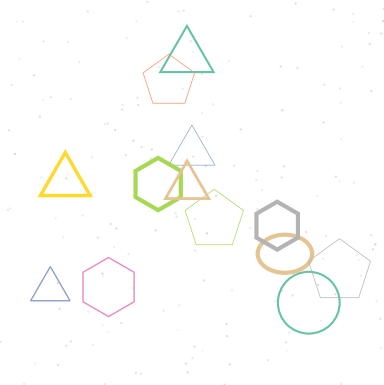[{"shape": "triangle", "thickness": 1.5, "radius": 0.4, "center": [0.486, 0.853]}, {"shape": "circle", "thickness": 1.5, "radius": 0.4, "center": [0.802, 0.214]}, {"shape": "pentagon", "thickness": 0.5, "radius": 0.35, "center": [0.439, 0.789]}, {"shape": "triangle", "thickness": 0.5, "radius": 0.35, "center": [0.498, 0.606]}, {"shape": "triangle", "thickness": 1, "radius": 0.3, "center": [0.131, 0.248]}, {"shape": "hexagon", "thickness": 1, "radius": 0.38, "center": [0.282, 0.254]}, {"shape": "pentagon", "thickness": 0.5, "radius": 0.4, "center": [0.557, 0.429]}, {"shape": "hexagon", "thickness": 3, "radius": 0.34, "center": [0.411, 0.522]}, {"shape": "triangle", "thickness": 2.5, "radius": 0.37, "center": [0.17, 0.529]}, {"shape": "oval", "thickness": 3, "radius": 0.35, "center": [0.74, 0.341]}, {"shape": "triangle", "thickness": 2, "radius": 0.33, "center": [0.486, 0.517]}, {"shape": "hexagon", "thickness": 3, "radius": 0.31, "center": [0.72, 0.414]}, {"shape": "pentagon", "thickness": 0.5, "radius": 0.42, "center": [0.882, 0.295]}]